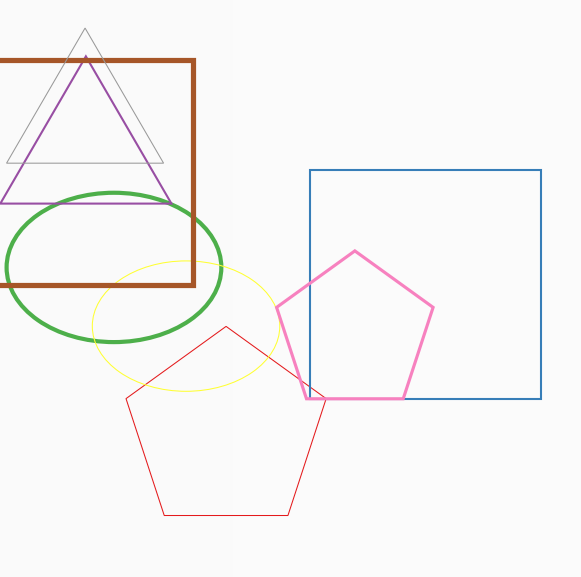[{"shape": "pentagon", "thickness": 0.5, "radius": 0.91, "center": [0.389, 0.253]}, {"shape": "square", "thickness": 1, "radius": 0.99, "center": [0.732, 0.507]}, {"shape": "oval", "thickness": 2, "radius": 0.92, "center": [0.196, 0.536]}, {"shape": "triangle", "thickness": 1, "radius": 0.85, "center": [0.148, 0.732]}, {"shape": "oval", "thickness": 0.5, "radius": 0.81, "center": [0.32, 0.434]}, {"shape": "square", "thickness": 2.5, "radius": 0.97, "center": [0.138, 0.7]}, {"shape": "pentagon", "thickness": 1.5, "radius": 0.71, "center": [0.61, 0.423]}, {"shape": "triangle", "thickness": 0.5, "radius": 0.78, "center": [0.146, 0.795]}]